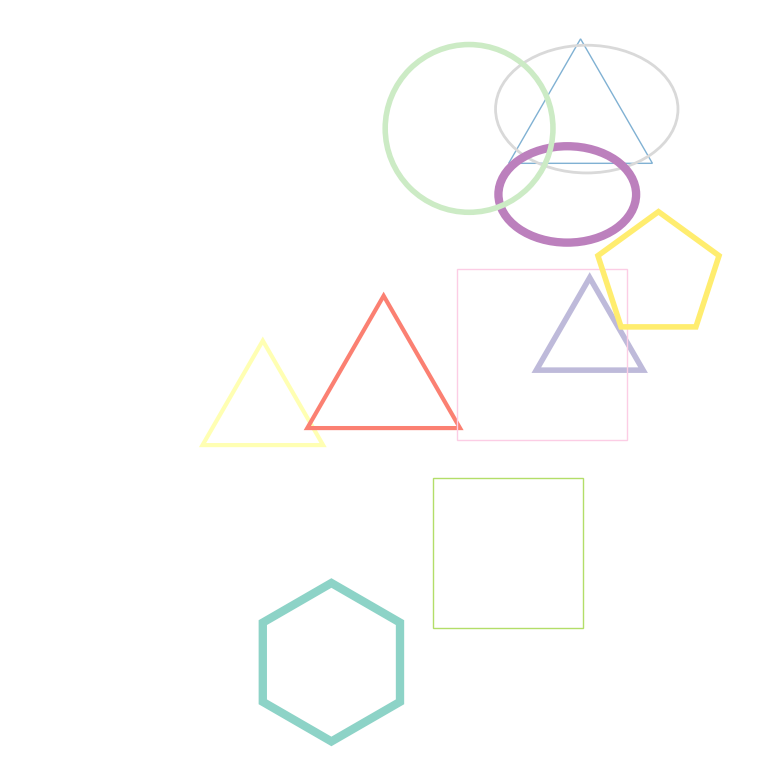[{"shape": "hexagon", "thickness": 3, "radius": 0.51, "center": [0.43, 0.14]}, {"shape": "triangle", "thickness": 1.5, "radius": 0.45, "center": [0.341, 0.467]}, {"shape": "triangle", "thickness": 2, "radius": 0.4, "center": [0.766, 0.559]}, {"shape": "triangle", "thickness": 1.5, "radius": 0.57, "center": [0.498, 0.501]}, {"shape": "triangle", "thickness": 0.5, "radius": 0.54, "center": [0.754, 0.842]}, {"shape": "square", "thickness": 0.5, "radius": 0.49, "center": [0.66, 0.282]}, {"shape": "square", "thickness": 0.5, "radius": 0.55, "center": [0.704, 0.54]}, {"shape": "oval", "thickness": 1, "radius": 0.59, "center": [0.762, 0.858]}, {"shape": "oval", "thickness": 3, "radius": 0.45, "center": [0.737, 0.748]}, {"shape": "circle", "thickness": 2, "radius": 0.54, "center": [0.609, 0.833]}, {"shape": "pentagon", "thickness": 2, "radius": 0.41, "center": [0.855, 0.642]}]